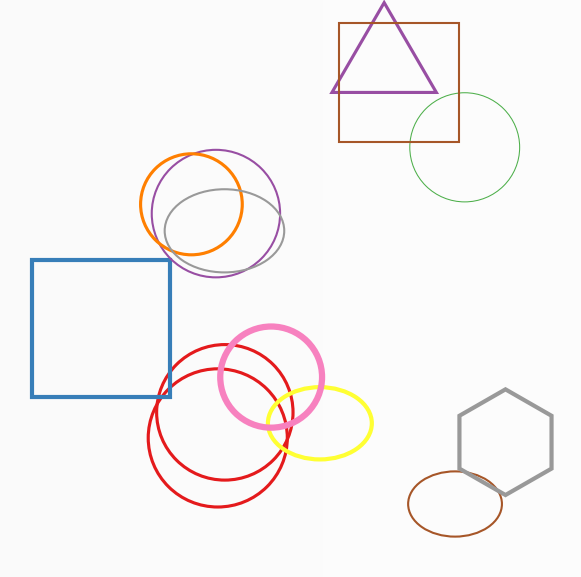[{"shape": "circle", "thickness": 1.5, "radius": 0.6, "center": [0.375, 0.241]}, {"shape": "circle", "thickness": 1.5, "radius": 0.59, "center": [0.387, 0.285]}, {"shape": "square", "thickness": 2, "radius": 0.59, "center": [0.174, 0.431]}, {"shape": "circle", "thickness": 0.5, "radius": 0.47, "center": [0.8, 0.744]}, {"shape": "triangle", "thickness": 1.5, "radius": 0.52, "center": [0.661, 0.891]}, {"shape": "circle", "thickness": 1, "radius": 0.55, "center": [0.371, 0.629]}, {"shape": "circle", "thickness": 1.5, "radius": 0.44, "center": [0.329, 0.645]}, {"shape": "oval", "thickness": 2, "radius": 0.45, "center": [0.55, 0.266]}, {"shape": "oval", "thickness": 1, "radius": 0.4, "center": [0.783, 0.126]}, {"shape": "square", "thickness": 1, "radius": 0.52, "center": [0.686, 0.856]}, {"shape": "circle", "thickness": 3, "radius": 0.44, "center": [0.467, 0.346]}, {"shape": "oval", "thickness": 1, "radius": 0.51, "center": [0.386, 0.599]}, {"shape": "hexagon", "thickness": 2, "radius": 0.46, "center": [0.87, 0.233]}]